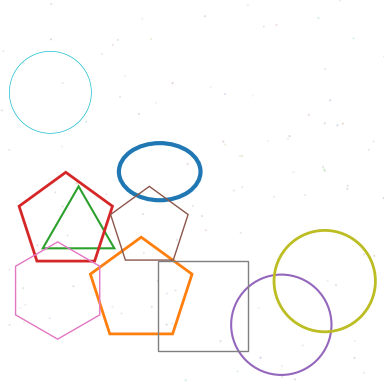[{"shape": "oval", "thickness": 3, "radius": 0.53, "center": [0.415, 0.554]}, {"shape": "pentagon", "thickness": 2, "radius": 0.69, "center": [0.367, 0.245]}, {"shape": "triangle", "thickness": 1.5, "radius": 0.54, "center": [0.204, 0.409]}, {"shape": "pentagon", "thickness": 2, "radius": 0.64, "center": [0.171, 0.425]}, {"shape": "circle", "thickness": 1.5, "radius": 0.65, "center": [0.731, 0.156]}, {"shape": "pentagon", "thickness": 1, "radius": 0.53, "center": [0.388, 0.41]}, {"shape": "hexagon", "thickness": 1, "radius": 0.63, "center": [0.15, 0.245]}, {"shape": "square", "thickness": 1, "radius": 0.59, "center": [0.527, 0.206]}, {"shape": "circle", "thickness": 2, "radius": 0.66, "center": [0.843, 0.27]}, {"shape": "circle", "thickness": 0.5, "radius": 0.53, "center": [0.131, 0.76]}]